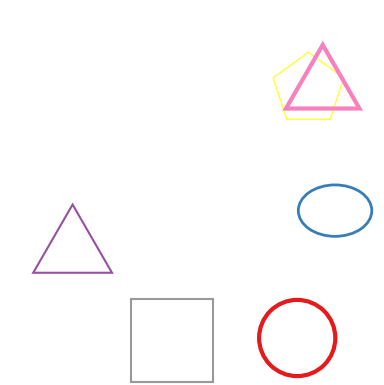[{"shape": "circle", "thickness": 3, "radius": 0.49, "center": [0.772, 0.122]}, {"shape": "oval", "thickness": 2, "radius": 0.48, "center": [0.87, 0.453]}, {"shape": "triangle", "thickness": 1.5, "radius": 0.59, "center": [0.189, 0.351]}, {"shape": "pentagon", "thickness": 1, "radius": 0.48, "center": [0.801, 0.768]}, {"shape": "triangle", "thickness": 3, "radius": 0.55, "center": [0.838, 0.773]}, {"shape": "square", "thickness": 1.5, "radius": 0.54, "center": [0.447, 0.115]}]